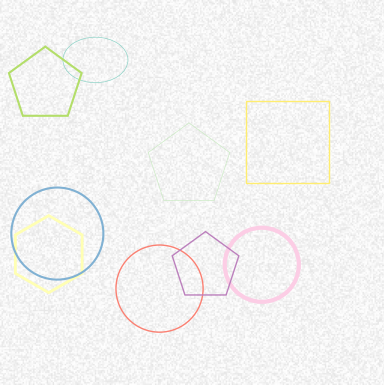[{"shape": "oval", "thickness": 0.5, "radius": 0.42, "center": [0.248, 0.844]}, {"shape": "hexagon", "thickness": 2, "radius": 0.5, "center": [0.127, 0.34]}, {"shape": "circle", "thickness": 1, "radius": 0.57, "center": [0.414, 0.25]}, {"shape": "circle", "thickness": 1.5, "radius": 0.6, "center": [0.149, 0.393]}, {"shape": "pentagon", "thickness": 1.5, "radius": 0.5, "center": [0.118, 0.78]}, {"shape": "circle", "thickness": 3, "radius": 0.48, "center": [0.68, 0.312]}, {"shape": "pentagon", "thickness": 1, "radius": 0.45, "center": [0.534, 0.307]}, {"shape": "pentagon", "thickness": 0.5, "radius": 0.56, "center": [0.491, 0.569]}, {"shape": "square", "thickness": 1, "radius": 0.54, "center": [0.746, 0.632]}]